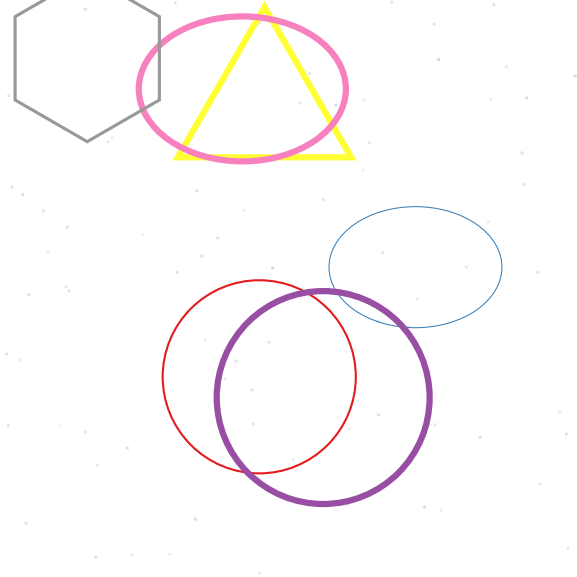[{"shape": "circle", "thickness": 1, "radius": 0.84, "center": [0.449, 0.347]}, {"shape": "oval", "thickness": 0.5, "radius": 0.75, "center": [0.719, 0.536]}, {"shape": "circle", "thickness": 3, "radius": 0.92, "center": [0.56, 0.311]}, {"shape": "triangle", "thickness": 3, "radius": 0.87, "center": [0.458, 0.813]}, {"shape": "oval", "thickness": 3, "radius": 0.9, "center": [0.42, 0.845]}, {"shape": "hexagon", "thickness": 1.5, "radius": 0.72, "center": [0.151, 0.898]}]